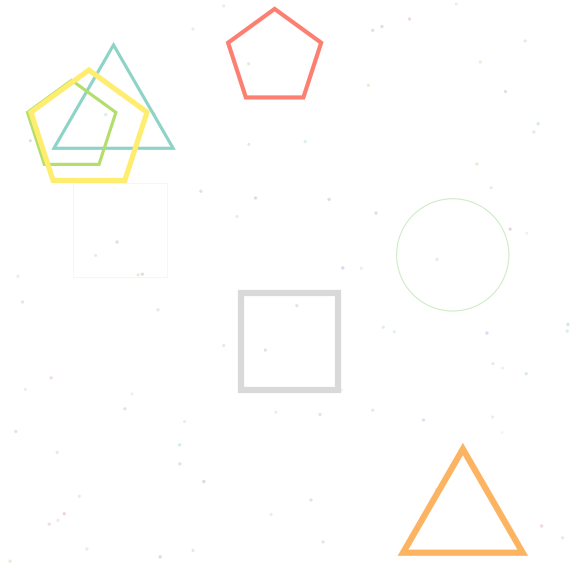[{"shape": "triangle", "thickness": 1.5, "radius": 0.6, "center": [0.197, 0.802]}, {"shape": "square", "thickness": 0.5, "radius": 0.41, "center": [0.207, 0.601]}, {"shape": "pentagon", "thickness": 2, "radius": 0.42, "center": [0.476, 0.899]}, {"shape": "triangle", "thickness": 3, "radius": 0.6, "center": [0.802, 0.102]}, {"shape": "pentagon", "thickness": 1.5, "radius": 0.4, "center": [0.124, 0.78]}, {"shape": "square", "thickness": 3, "radius": 0.42, "center": [0.501, 0.409]}, {"shape": "circle", "thickness": 0.5, "radius": 0.49, "center": [0.784, 0.558]}, {"shape": "pentagon", "thickness": 2.5, "radius": 0.53, "center": [0.154, 0.772]}]